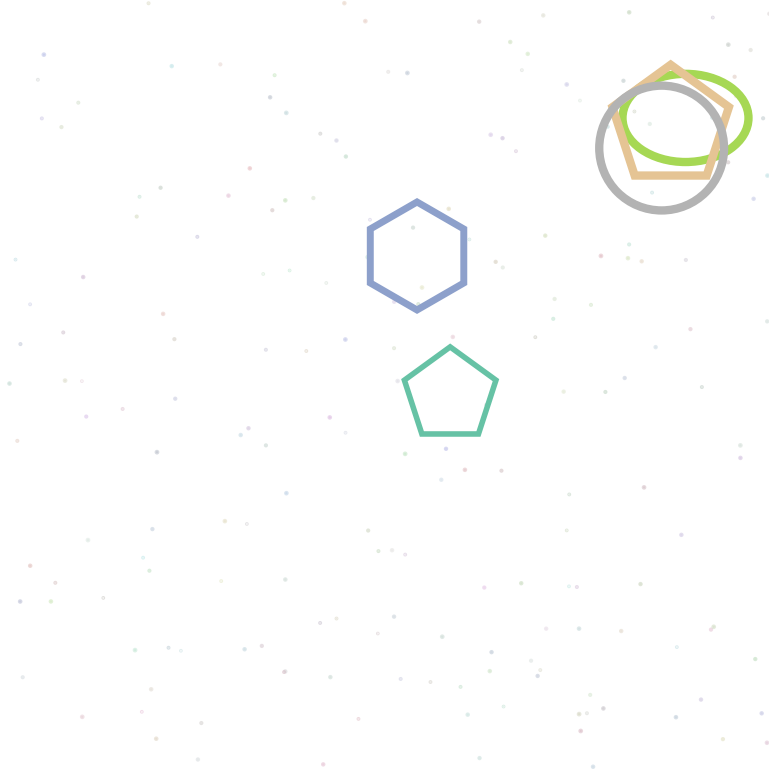[{"shape": "pentagon", "thickness": 2, "radius": 0.31, "center": [0.585, 0.487]}, {"shape": "hexagon", "thickness": 2.5, "radius": 0.35, "center": [0.542, 0.668]}, {"shape": "oval", "thickness": 3, "radius": 0.41, "center": [0.89, 0.847]}, {"shape": "pentagon", "thickness": 3, "radius": 0.4, "center": [0.871, 0.836]}, {"shape": "circle", "thickness": 3, "radius": 0.41, "center": [0.859, 0.808]}]